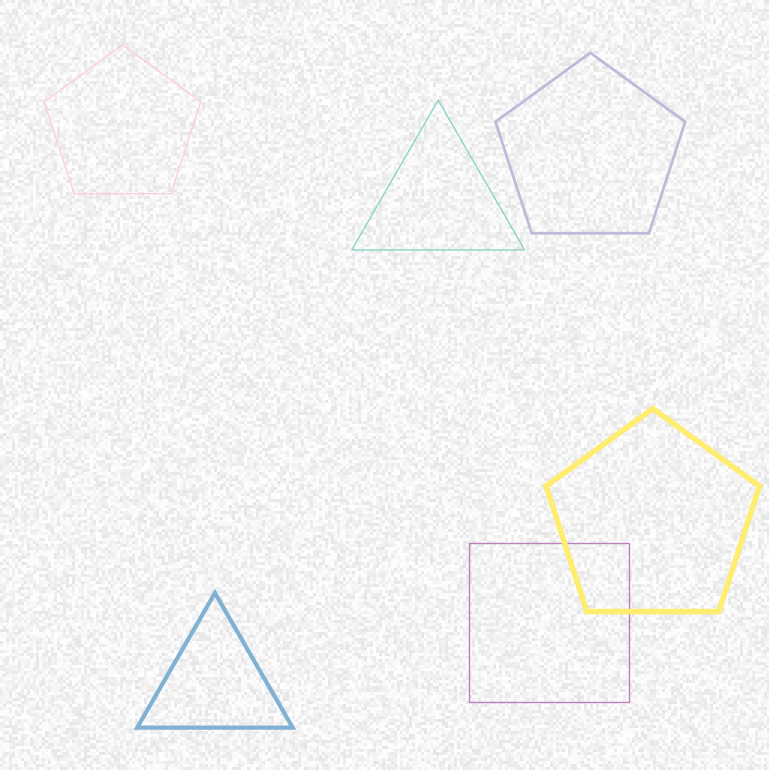[{"shape": "triangle", "thickness": 0.5, "radius": 0.65, "center": [0.569, 0.74]}, {"shape": "pentagon", "thickness": 1, "radius": 0.65, "center": [0.767, 0.802]}, {"shape": "triangle", "thickness": 1.5, "radius": 0.58, "center": [0.279, 0.113]}, {"shape": "pentagon", "thickness": 0.5, "radius": 0.53, "center": [0.159, 0.835]}, {"shape": "square", "thickness": 0.5, "radius": 0.52, "center": [0.713, 0.192]}, {"shape": "pentagon", "thickness": 2, "radius": 0.73, "center": [0.848, 0.324]}]